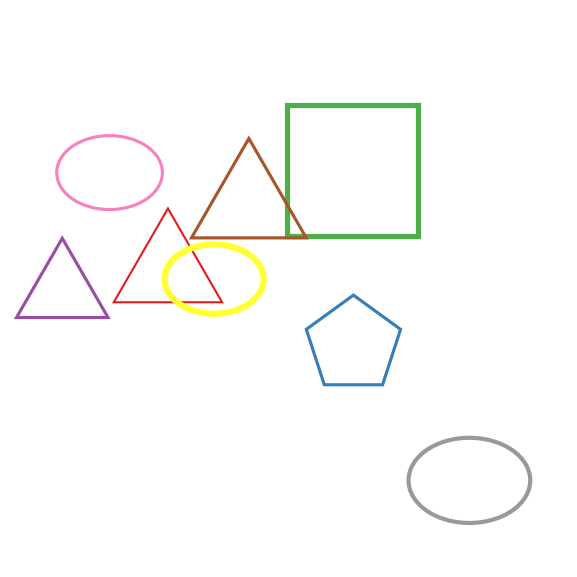[{"shape": "triangle", "thickness": 1, "radius": 0.54, "center": [0.291, 0.53]}, {"shape": "pentagon", "thickness": 1.5, "radius": 0.43, "center": [0.612, 0.402]}, {"shape": "square", "thickness": 2.5, "radius": 0.57, "center": [0.61, 0.704]}, {"shape": "triangle", "thickness": 1.5, "radius": 0.46, "center": [0.108, 0.495]}, {"shape": "oval", "thickness": 3, "radius": 0.43, "center": [0.371, 0.516]}, {"shape": "triangle", "thickness": 1.5, "radius": 0.57, "center": [0.431, 0.645]}, {"shape": "oval", "thickness": 1.5, "radius": 0.46, "center": [0.19, 0.7]}, {"shape": "oval", "thickness": 2, "radius": 0.53, "center": [0.813, 0.167]}]